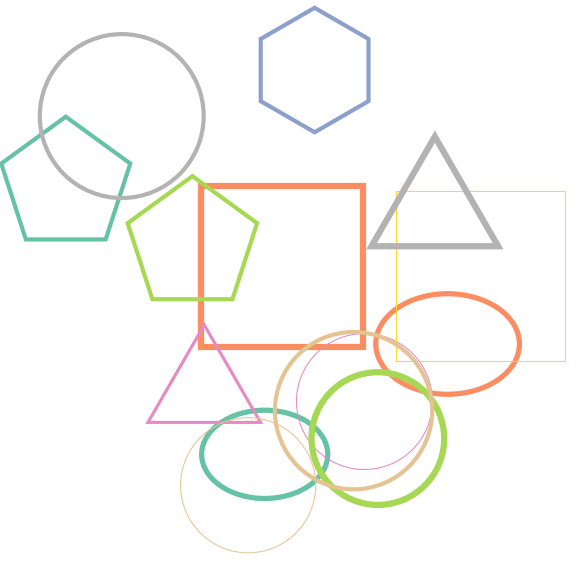[{"shape": "pentagon", "thickness": 2, "radius": 0.59, "center": [0.114, 0.68]}, {"shape": "oval", "thickness": 2.5, "radius": 0.55, "center": [0.458, 0.212]}, {"shape": "oval", "thickness": 2.5, "radius": 0.62, "center": [0.775, 0.403]}, {"shape": "square", "thickness": 3, "radius": 0.7, "center": [0.488, 0.537]}, {"shape": "hexagon", "thickness": 2, "radius": 0.54, "center": [0.545, 0.878]}, {"shape": "circle", "thickness": 0.5, "radius": 0.59, "center": [0.631, 0.304]}, {"shape": "triangle", "thickness": 1.5, "radius": 0.56, "center": [0.354, 0.324]}, {"shape": "pentagon", "thickness": 2, "radius": 0.59, "center": [0.333, 0.576]}, {"shape": "circle", "thickness": 3, "radius": 0.57, "center": [0.654, 0.24]}, {"shape": "square", "thickness": 0.5, "radius": 0.73, "center": [0.832, 0.521]}, {"shape": "circle", "thickness": 2, "radius": 0.68, "center": [0.612, 0.288]}, {"shape": "circle", "thickness": 0.5, "radius": 0.59, "center": [0.43, 0.159]}, {"shape": "triangle", "thickness": 3, "radius": 0.63, "center": [0.753, 0.636]}, {"shape": "circle", "thickness": 2, "radius": 0.71, "center": [0.211, 0.798]}]